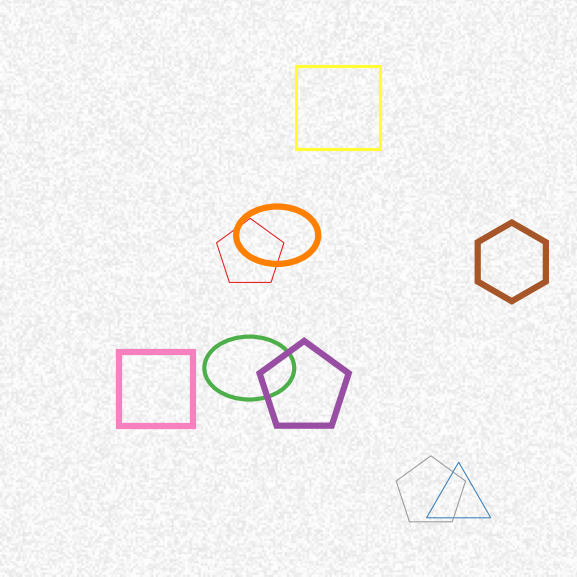[{"shape": "pentagon", "thickness": 0.5, "radius": 0.31, "center": [0.433, 0.56]}, {"shape": "triangle", "thickness": 0.5, "radius": 0.32, "center": [0.794, 0.135]}, {"shape": "oval", "thickness": 2, "radius": 0.39, "center": [0.432, 0.362]}, {"shape": "pentagon", "thickness": 3, "radius": 0.41, "center": [0.527, 0.328]}, {"shape": "oval", "thickness": 3, "radius": 0.36, "center": [0.48, 0.592]}, {"shape": "square", "thickness": 1.5, "radius": 0.36, "center": [0.585, 0.813]}, {"shape": "hexagon", "thickness": 3, "radius": 0.34, "center": [0.886, 0.546]}, {"shape": "square", "thickness": 3, "radius": 0.32, "center": [0.27, 0.325]}, {"shape": "pentagon", "thickness": 0.5, "radius": 0.32, "center": [0.746, 0.147]}]